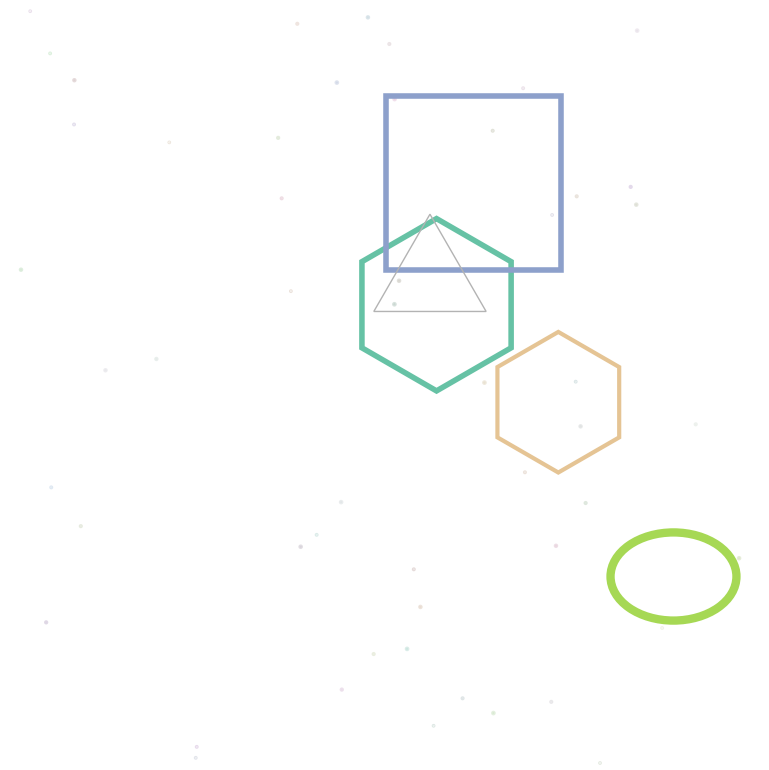[{"shape": "hexagon", "thickness": 2, "radius": 0.56, "center": [0.567, 0.604]}, {"shape": "square", "thickness": 2, "radius": 0.57, "center": [0.615, 0.763]}, {"shape": "oval", "thickness": 3, "radius": 0.41, "center": [0.875, 0.251]}, {"shape": "hexagon", "thickness": 1.5, "radius": 0.46, "center": [0.725, 0.478]}, {"shape": "triangle", "thickness": 0.5, "radius": 0.42, "center": [0.558, 0.638]}]